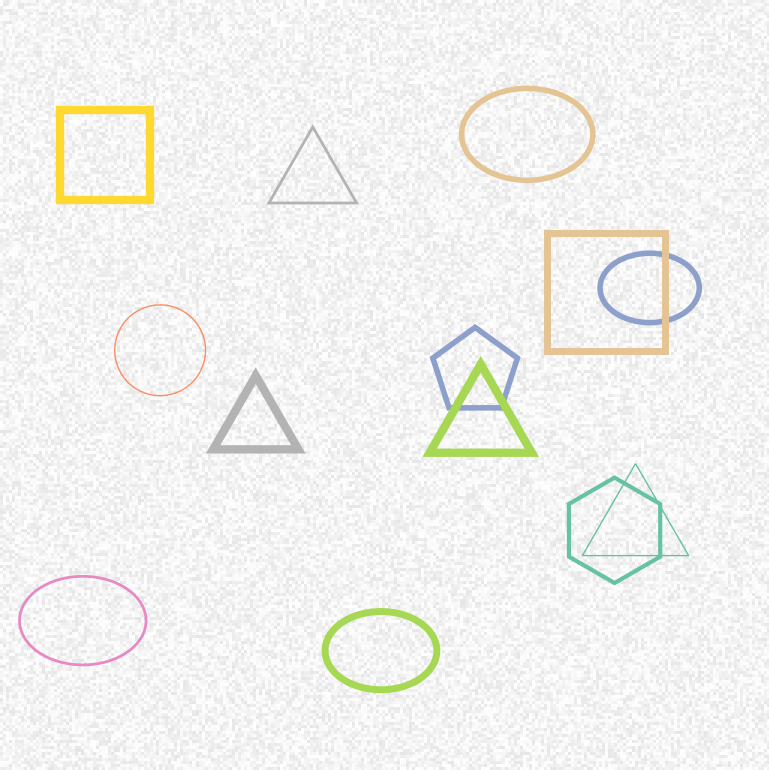[{"shape": "triangle", "thickness": 0.5, "radius": 0.4, "center": [0.825, 0.318]}, {"shape": "hexagon", "thickness": 1.5, "radius": 0.34, "center": [0.798, 0.311]}, {"shape": "circle", "thickness": 0.5, "radius": 0.29, "center": [0.208, 0.545]}, {"shape": "pentagon", "thickness": 2, "radius": 0.29, "center": [0.617, 0.517]}, {"shape": "oval", "thickness": 2, "radius": 0.32, "center": [0.844, 0.626]}, {"shape": "oval", "thickness": 1, "radius": 0.41, "center": [0.108, 0.194]}, {"shape": "triangle", "thickness": 3, "radius": 0.38, "center": [0.624, 0.45]}, {"shape": "oval", "thickness": 2.5, "radius": 0.36, "center": [0.495, 0.155]}, {"shape": "square", "thickness": 3, "radius": 0.29, "center": [0.136, 0.799]}, {"shape": "square", "thickness": 2.5, "radius": 0.38, "center": [0.787, 0.62]}, {"shape": "oval", "thickness": 2, "radius": 0.43, "center": [0.685, 0.826]}, {"shape": "triangle", "thickness": 1, "radius": 0.33, "center": [0.406, 0.769]}, {"shape": "triangle", "thickness": 3, "radius": 0.32, "center": [0.332, 0.448]}]